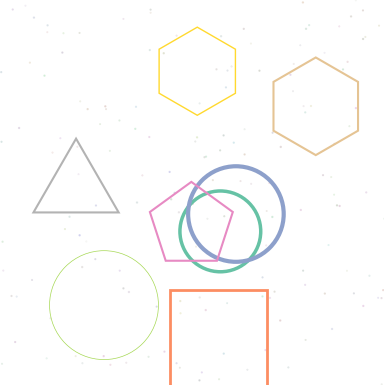[{"shape": "circle", "thickness": 2.5, "radius": 0.52, "center": [0.572, 0.399]}, {"shape": "square", "thickness": 2, "radius": 0.63, "center": [0.568, 0.121]}, {"shape": "circle", "thickness": 3, "radius": 0.62, "center": [0.613, 0.444]}, {"shape": "pentagon", "thickness": 1.5, "radius": 0.57, "center": [0.497, 0.414]}, {"shape": "circle", "thickness": 0.5, "radius": 0.71, "center": [0.27, 0.207]}, {"shape": "hexagon", "thickness": 1, "radius": 0.57, "center": [0.512, 0.815]}, {"shape": "hexagon", "thickness": 1.5, "radius": 0.63, "center": [0.82, 0.724]}, {"shape": "triangle", "thickness": 1.5, "radius": 0.64, "center": [0.198, 0.512]}]